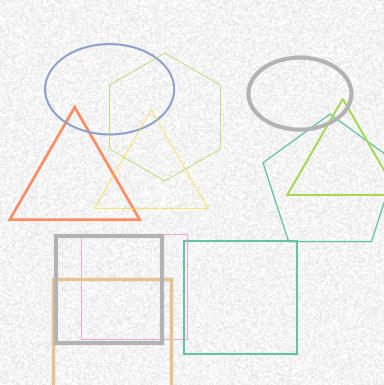[{"shape": "pentagon", "thickness": 1, "radius": 0.91, "center": [0.857, 0.521]}, {"shape": "square", "thickness": 1.5, "radius": 0.73, "center": [0.624, 0.228]}, {"shape": "triangle", "thickness": 2, "radius": 0.97, "center": [0.194, 0.527]}, {"shape": "oval", "thickness": 1.5, "radius": 0.84, "center": [0.285, 0.768]}, {"shape": "square", "thickness": 0.5, "radius": 0.68, "center": [0.348, 0.256]}, {"shape": "triangle", "thickness": 1.5, "radius": 0.83, "center": [0.89, 0.577]}, {"shape": "hexagon", "thickness": 0.5, "radius": 0.83, "center": [0.428, 0.696]}, {"shape": "triangle", "thickness": 0.5, "radius": 0.85, "center": [0.393, 0.544]}, {"shape": "square", "thickness": 2.5, "radius": 0.77, "center": [0.291, 0.12]}, {"shape": "oval", "thickness": 3, "radius": 0.67, "center": [0.779, 0.757]}, {"shape": "square", "thickness": 3, "radius": 0.69, "center": [0.283, 0.247]}]